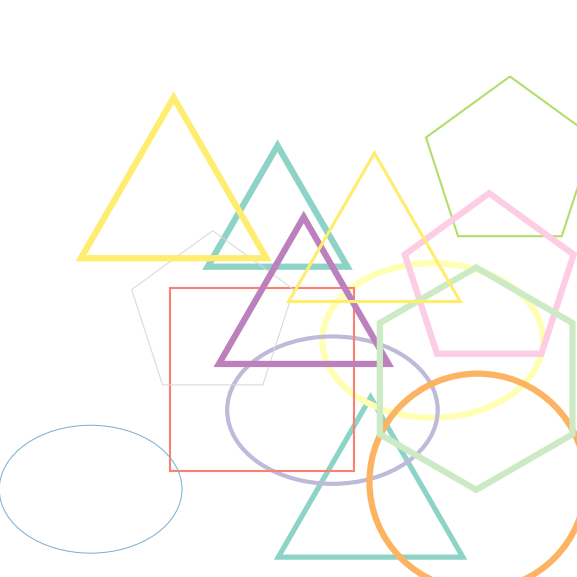[{"shape": "triangle", "thickness": 3, "radius": 0.7, "center": [0.481, 0.607]}, {"shape": "triangle", "thickness": 2.5, "radius": 0.92, "center": [0.642, 0.127]}, {"shape": "oval", "thickness": 3, "radius": 0.96, "center": [0.749, 0.41]}, {"shape": "oval", "thickness": 2, "radius": 0.91, "center": [0.576, 0.289]}, {"shape": "square", "thickness": 1, "radius": 0.79, "center": [0.454, 0.342]}, {"shape": "oval", "thickness": 0.5, "radius": 0.79, "center": [0.157, 0.152]}, {"shape": "circle", "thickness": 3, "radius": 0.94, "center": [0.827, 0.165]}, {"shape": "pentagon", "thickness": 1, "radius": 0.76, "center": [0.883, 0.714]}, {"shape": "pentagon", "thickness": 3, "radius": 0.77, "center": [0.847, 0.511]}, {"shape": "pentagon", "thickness": 0.5, "radius": 0.74, "center": [0.368, 0.452]}, {"shape": "triangle", "thickness": 3, "radius": 0.85, "center": [0.526, 0.454]}, {"shape": "hexagon", "thickness": 3, "radius": 0.96, "center": [0.825, 0.343]}, {"shape": "triangle", "thickness": 1.5, "radius": 0.86, "center": [0.648, 0.563]}, {"shape": "triangle", "thickness": 3, "radius": 0.93, "center": [0.301, 0.645]}]